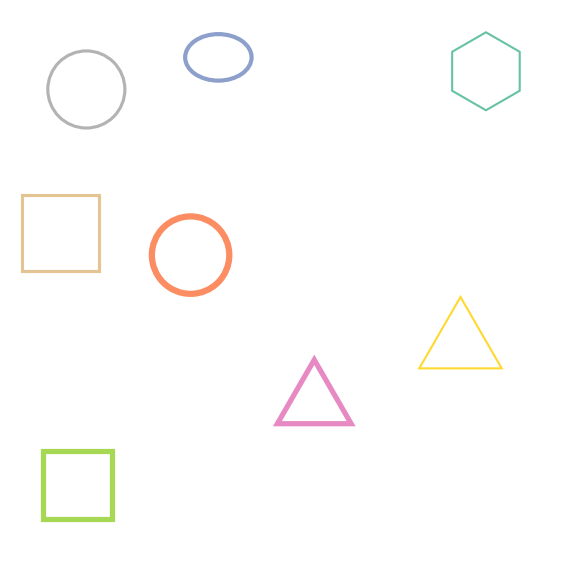[{"shape": "hexagon", "thickness": 1, "radius": 0.34, "center": [0.841, 0.876]}, {"shape": "circle", "thickness": 3, "radius": 0.34, "center": [0.33, 0.557]}, {"shape": "oval", "thickness": 2, "radius": 0.29, "center": [0.378, 0.9]}, {"shape": "triangle", "thickness": 2.5, "radius": 0.37, "center": [0.544, 0.302]}, {"shape": "square", "thickness": 2.5, "radius": 0.3, "center": [0.134, 0.159]}, {"shape": "triangle", "thickness": 1, "radius": 0.41, "center": [0.797, 0.402]}, {"shape": "square", "thickness": 1.5, "radius": 0.33, "center": [0.105, 0.595]}, {"shape": "circle", "thickness": 1.5, "radius": 0.33, "center": [0.15, 0.844]}]